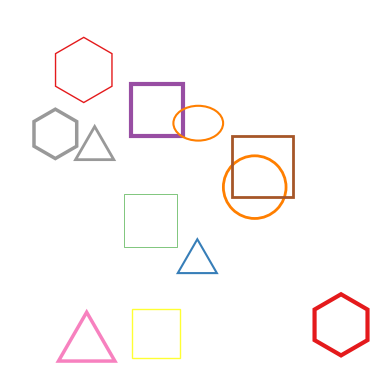[{"shape": "hexagon", "thickness": 1, "radius": 0.42, "center": [0.218, 0.818]}, {"shape": "hexagon", "thickness": 3, "radius": 0.4, "center": [0.886, 0.156]}, {"shape": "triangle", "thickness": 1.5, "radius": 0.29, "center": [0.513, 0.32]}, {"shape": "square", "thickness": 0.5, "radius": 0.34, "center": [0.391, 0.427]}, {"shape": "square", "thickness": 3, "radius": 0.34, "center": [0.408, 0.714]}, {"shape": "circle", "thickness": 2, "radius": 0.41, "center": [0.662, 0.514]}, {"shape": "oval", "thickness": 1.5, "radius": 0.32, "center": [0.515, 0.68]}, {"shape": "square", "thickness": 1, "radius": 0.31, "center": [0.406, 0.133]}, {"shape": "square", "thickness": 2, "radius": 0.39, "center": [0.682, 0.567]}, {"shape": "triangle", "thickness": 2.5, "radius": 0.42, "center": [0.225, 0.104]}, {"shape": "hexagon", "thickness": 2.5, "radius": 0.32, "center": [0.144, 0.652]}, {"shape": "triangle", "thickness": 2, "radius": 0.29, "center": [0.246, 0.614]}]